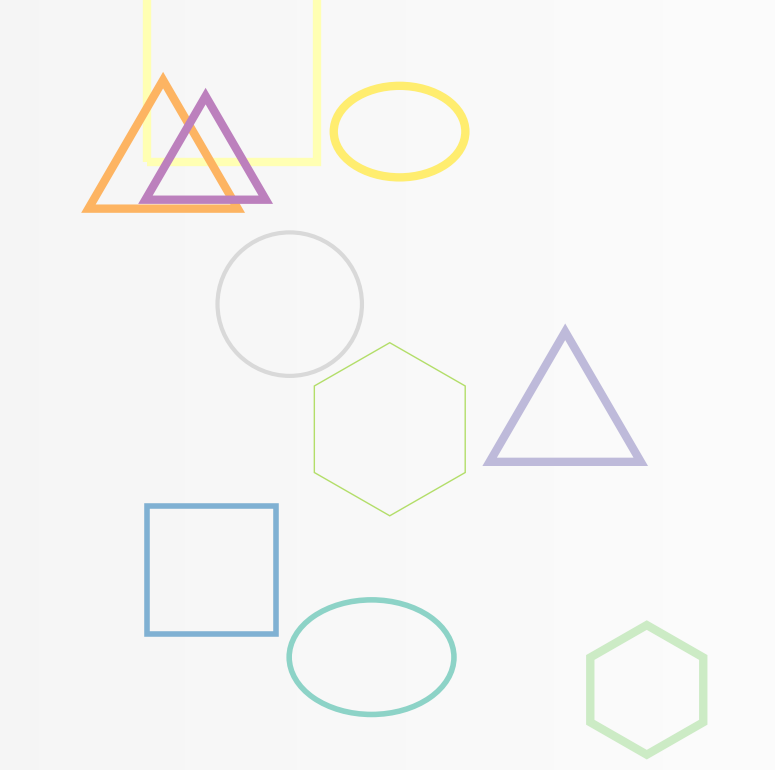[{"shape": "oval", "thickness": 2, "radius": 0.53, "center": [0.479, 0.147]}, {"shape": "square", "thickness": 3, "radius": 0.55, "center": [0.299, 0.899]}, {"shape": "triangle", "thickness": 3, "radius": 0.56, "center": [0.729, 0.457]}, {"shape": "square", "thickness": 2, "radius": 0.42, "center": [0.273, 0.26]}, {"shape": "triangle", "thickness": 3, "radius": 0.56, "center": [0.21, 0.785]}, {"shape": "hexagon", "thickness": 0.5, "radius": 0.56, "center": [0.503, 0.443]}, {"shape": "circle", "thickness": 1.5, "radius": 0.47, "center": [0.374, 0.605]}, {"shape": "triangle", "thickness": 3, "radius": 0.45, "center": [0.265, 0.785]}, {"shape": "hexagon", "thickness": 3, "radius": 0.42, "center": [0.835, 0.104]}, {"shape": "oval", "thickness": 3, "radius": 0.42, "center": [0.516, 0.829]}]